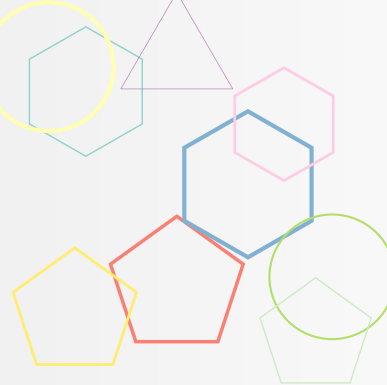[{"shape": "hexagon", "thickness": 1, "radius": 0.84, "center": [0.222, 0.762]}, {"shape": "circle", "thickness": 3, "radius": 0.84, "center": [0.126, 0.827]}, {"shape": "pentagon", "thickness": 2.5, "radius": 0.9, "center": [0.456, 0.258]}, {"shape": "hexagon", "thickness": 3, "radius": 0.95, "center": [0.64, 0.521]}, {"shape": "circle", "thickness": 1.5, "radius": 0.81, "center": [0.857, 0.281]}, {"shape": "hexagon", "thickness": 2, "radius": 0.73, "center": [0.733, 0.677]}, {"shape": "triangle", "thickness": 0.5, "radius": 0.83, "center": [0.456, 0.853]}, {"shape": "pentagon", "thickness": 1, "radius": 0.75, "center": [0.815, 0.127]}, {"shape": "pentagon", "thickness": 2, "radius": 0.84, "center": [0.193, 0.189]}]